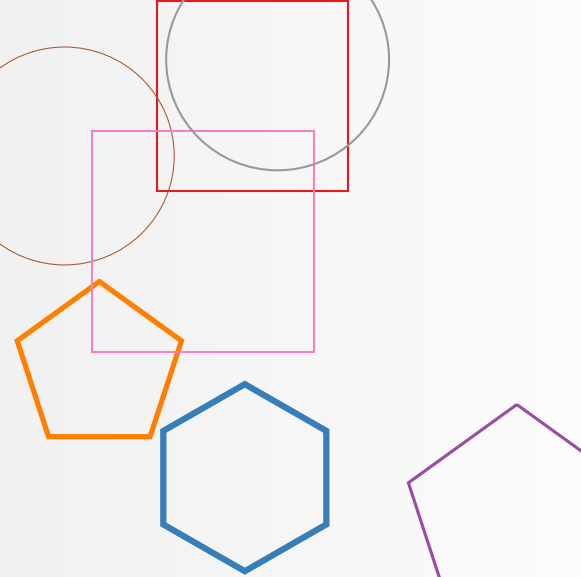[{"shape": "square", "thickness": 1, "radius": 0.82, "center": [0.434, 0.832]}, {"shape": "hexagon", "thickness": 3, "radius": 0.81, "center": [0.421, 0.172]}, {"shape": "pentagon", "thickness": 1.5, "radius": 0.98, "center": [0.889, 0.102]}, {"shape": "pentagon", "thickness": 2.5, "radius": 0.74, "center": [0.171, 0.363]}, {"shape": "circle", "thickness": 0.5, "radius": 0.94, "center": [0.111, 0.729]}, {"shape": "square", "thickness": 1, "radius": 0.96, "center": [0.35, 0.581]}, {"shape": "circle", "thickness": 1, "radius": 0.96, "center": [0.478, 0.896]}]